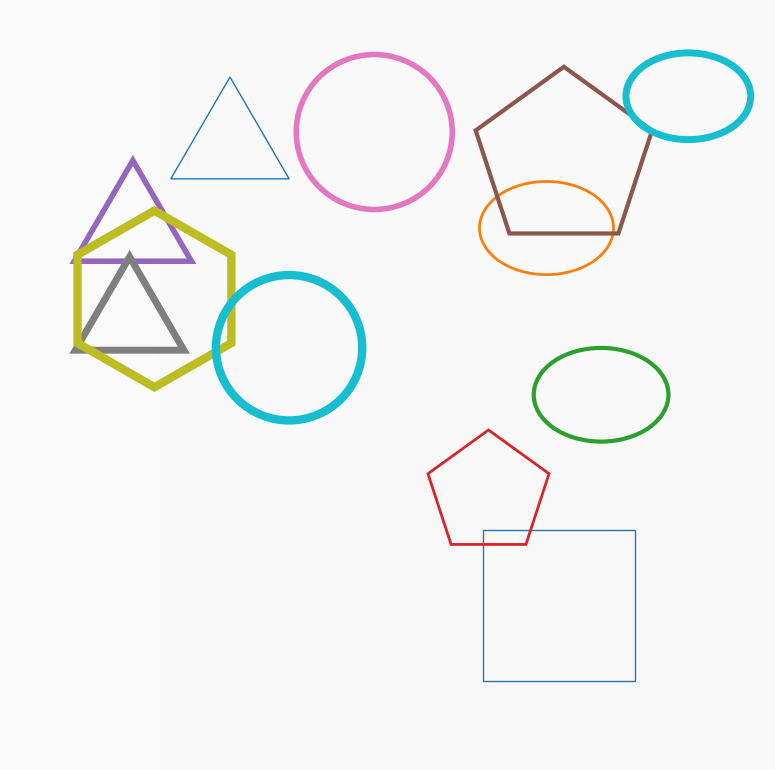[{"shape": "triangle", "thickness": 0.5, "radius": 0.44, "center": [0.297, 0.812]}, {"shape": "square", "thickness": 0.5, "radius": 0.49, "center": [0.721, 0.214]}, {"shape": "oval", "thickness": 1, "radius": 0.43, "center": [0.705, 0.704]}, {"shape": "oval", "thickness": 1.5, "radius": 0.43, "center": [0.776, 0.487]}, {"shape": "pentagon", "thickness": 1, "radius": 0.41, "center": [0.63, 0.359]}, {"shape": "triangle", "thickness": 2, "radius": 0.44, "center": [0.171, 0.704]}, {"shape": "pentagon", "thickness": 1.5, "radius": 0.6, "center": [0.728, 0.794]}, {"shape": "circle", "thickness": 2, "radius": 0.5, "center": [0.483, 0.829]}, {"shape": "triangle", "thickness": 2.5, "radius": 0.4, "center": [0.167, 0.586]}, {"shape": "hexagon", "thickness": 3, "radius": 0.57, "center": [0.199, 0.612]}, {"shape": "circle", "thickness": 3, "radius": 0.47, "center": [0.373, 0.548]}, {"shape": "oval", "thickness": 2.5, "radius": 0.4, "center": [0.888, 0.875]}]